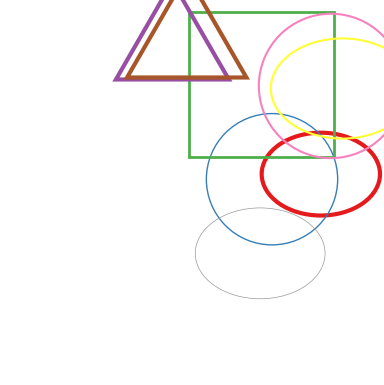[{"shape": "oval", "thickness": 3, "radius": 0.77, "center": [0.833, 0.548]}, {"shape": "circle", "thickness": 1, "radius": 0.85, "center": [0.707, 0.534]}, {"shape": "square", "thickness": 2, "radius": 0.94, "center": [0.68, 0.782]}, {"shape": "triangle", "thickness": 3, "radius": 0.85, "center": [0.448, 0.878]}, {"shape": "oval", "thickness": 1.5, "radius": 0.93, "center": [0.889, 0.77]}, {"shape": "triangle", "thickness": 3, "radius": 0.89, "center": [0.485, 0.888]}, {"shape": "circle", "thickness": 1.5, "radius": 0.94, "center": [0.86, 0.777]}, {"shape": "oval", "thickness": 0.5, "radius": 0.84, "center": [0.676, 0.342]}]